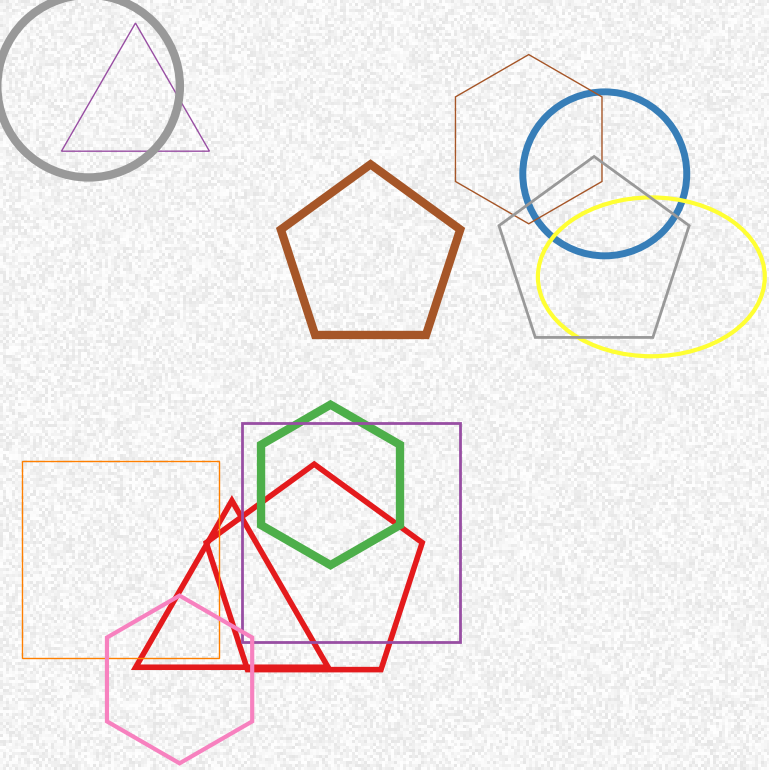[{"shape": "triangle", "thickness": 2, "radius": 0.72, "center": [0.301, 0.206]}, {"shape": "pentagon", "thickness": 2, "radius": 0.74, "center": [0.408, 0.25]}, {"shape": "circle", "thickness": 2.5, "radius": 0.53, "center": [0.785, 0.774]}, {"shape": "hexagon", "thickness": 3, "radius": 0.52, "center": [0.429, 0.37]}, {"shape": "square", "thickness": 1, "radius": 0.71, "center": [0.456, 0.309]}, {"shape": "triangle", "thickness": 0.5, "radius": 0.55, "center": [0.176, 0.859]}, {"shape": "square", "thickness": 0.5, "radius": 0.64, "center": [0.157, 0.274]}, {"shape": "oval", "thickness": 1.5, "radius": 0.74, "center": [0.846, 0.64]}, {"shape": "pentagon", "thickness": 3, "radius": 0.61, "center": [0.481, 0.664]}, {"shape": "hexagon", "thickness": 0.5, "radius": 0.55, "center": [0.687, 0.819]}, {"shape": "hexagon", "thickness": 1.5, "radius": 0.54, "center": [0.233, 0.118]}, {"shape": "pentagon", "thickness": 1, "radius": 0.65, "center": [0.772, 0.667]}, {"shape": "circle", "thickness": 3, "radius": 0.59, "center": [0.115, 0.888]}]